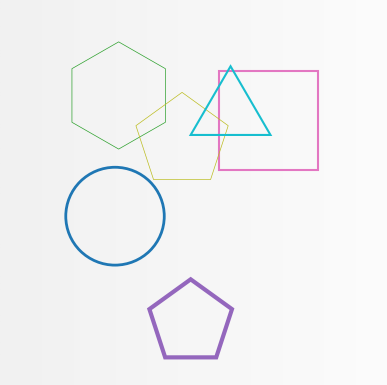[{"shape": "circle", "thickness": 2, "radius": 0.64, "center": [0.297, 0.438]}, {"shape": "hexagon", "thickness": 0.5, "radius": 0.7, "center": [0.306, 0.752]}, {"shape": "pentagon", "thickness": 3, "radius": 0.56, "center": [0.492, 0.162]}, {"shape": "square", "thickness": 1.5, "radius": 0.64, "center": [0.694, 0.687]}, {"shape": "pentagon", "thickness": 0.5, "radius": 0.63, "center": [0.47, 0.635]}, {"shape": "triangle", "thickness": 1.5, "radius": 0.59, "center": [0.595, 0.709]}]